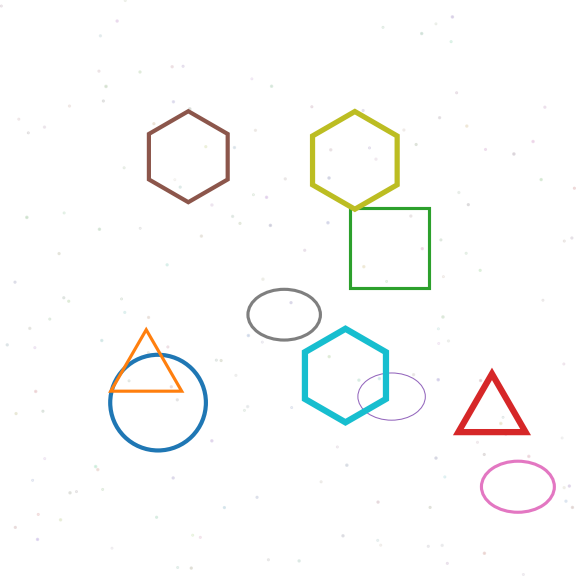[{"shape": "circle", "thickness": 2, "radius": 0.41, "center": [0.274, 0.302]}, {"shape": "triangle", "thickness": 1.5, "radius": 0.35, "center": [0.253, 0.357]}, {"shape": "square", "thickness": 1.5, "radius": 0.34, "center": [0.675, 0.57]}, {"shape": "triangle", "thickness": 3, "radius": 0.34, "center": [0.852, 0.285]}, {"shape": "oval", "thickness": 0.5, "radius": 0.29, "center": [0.678, 0.312]}, {"shape": "hexagon", "thickness": 2, "radius": 0.39, "center": [0.326, 0.728]}, {"shape": "oval", "thickness": 1.5, "radius": 0.32, "center": [0.897, 0.156]}, {"shape": "oval", "thickness": 1.5, "radius": 0.31, "center": [0.492, 0.454]}, {"shape": "hexagon", "thickness": 2.5, "radius": 0.42, "center": [0.614, 0.721]}, {"shape": "hexagon", "thickness": 3, "radius": 0.41, "center": [0.598, 0.349]}]